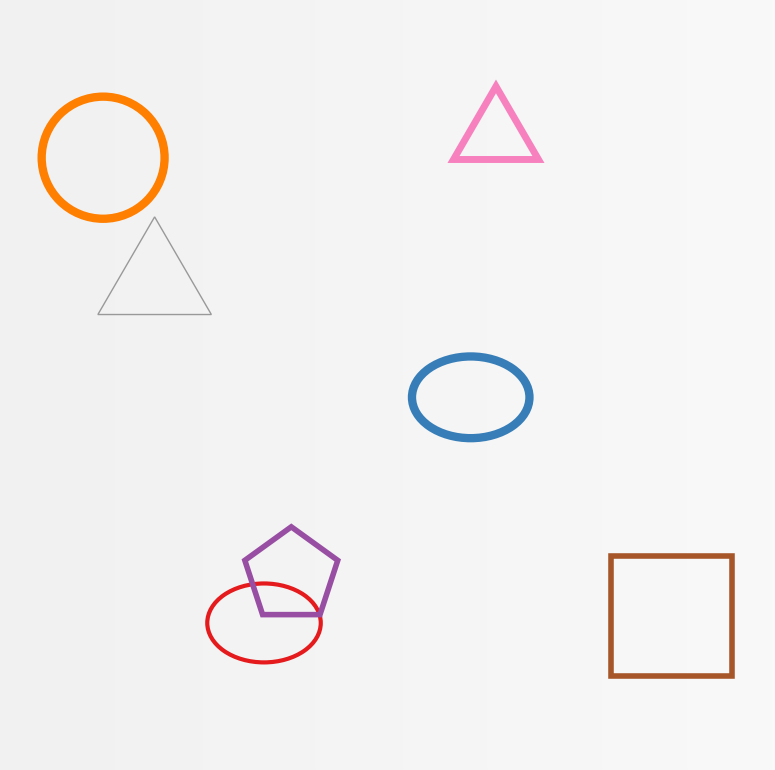[{"shape": "oval", "thickness": 1.5, "radius": 0.37, "center": [0.341, 0.191]}, {"shape": "oval", "thickness": 3, "radius": 0.38, "center": [0.607, 0.484]}, {"shape": "pentagon", "thickness": 2, "radius": 0.32, "center": [0.376, 0.253]}, {"shape": "circle", "thickness": 3, "radius": 0.4, "center": [0.133, 0.795]}, {"shape": "square", "thickness": 2, "radius": 0.39, "center": [0.866, 0.2]}, {"shape": "triangle", "thickness": 2.5, "radius": 0.32, "center": [0.64, 0.825]}, {"shape": "triangle", "thickness": 0.5, "radius": 0.42, "center": [0.2, 0.634]}]